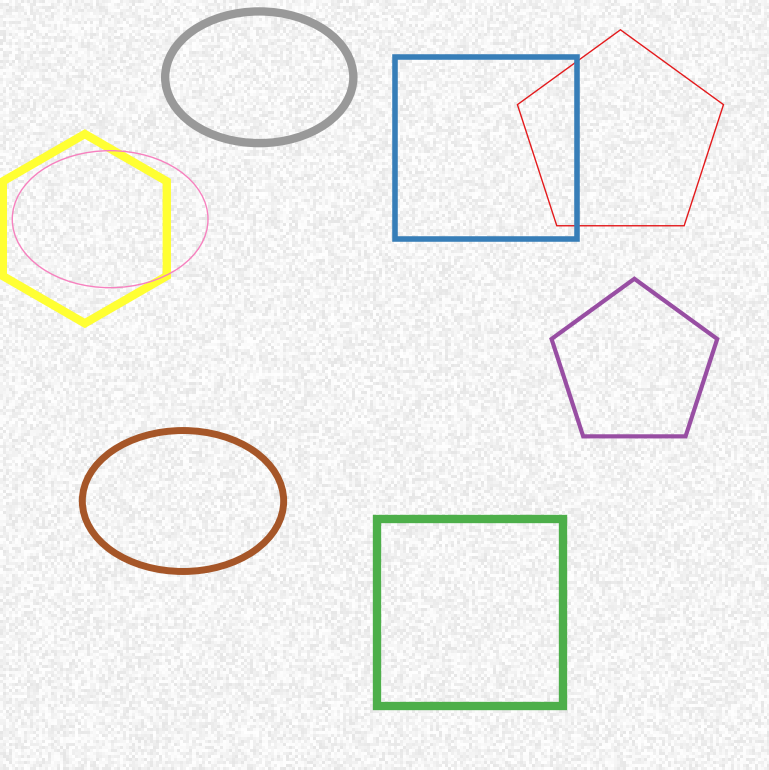[{"shape": "pentagon", "thickness": 0.5, "radius": 0.7, "center": [0.806, 0.821]}, {"shape": "square", "thickness": 2, "radius": 0.59, "center": [0.631, 0.808]}, {"shape": "square", "thickness": 3, "radius": 0.61, "center": [0.61, 0.205]}, {"shape": "pentagon", "thickness": 1.5, "radius": 0.57, "center": [0.824, 0.525]}, {"shape": "hexagon", "thickness": 3, "radius": 0.61, "center": [0.11, 0.703]}, {"shape": "oval", "thickness": 2.5, "radius": 0.65, "center": [0.238, 0.349]}, {"shape": "oval", "thickness": 0.5, "radius": 0.64, "center": [0.143, 0.715]}, {"shape": "oval", "thickness": 3, "radius": 0.61, "center": [0.337, 0.9]}]